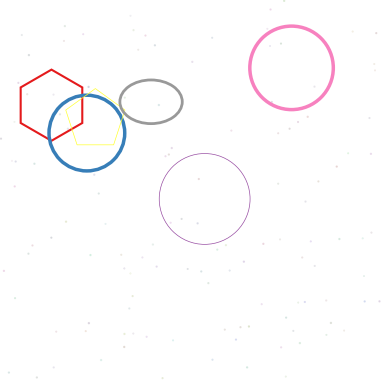[{"shape": "hexagon", "thickness": 1.5, "radius": 0.46, "center": [0.134, 0.727]}, {"shape": "circle", "thickness": 2.5, "radius": 0.49, "center": [0.226, 0.654]}, {"shape": "circle", "thickness": 0.5, "radius": 0.59, "center": [0.532, 0.483]}, {"shape": "pentagon", "thickness": 0.5, "radius": 0.4, "center": [0.248, 0.689]}, {"shape": "circle", "thickness": 2.5, "radius": 0.54, "center": [0.757, 0.824]}, {"shape": "oval", "thickness": 2, "radius": 0.41, "center": [0.392, 0.736]}]